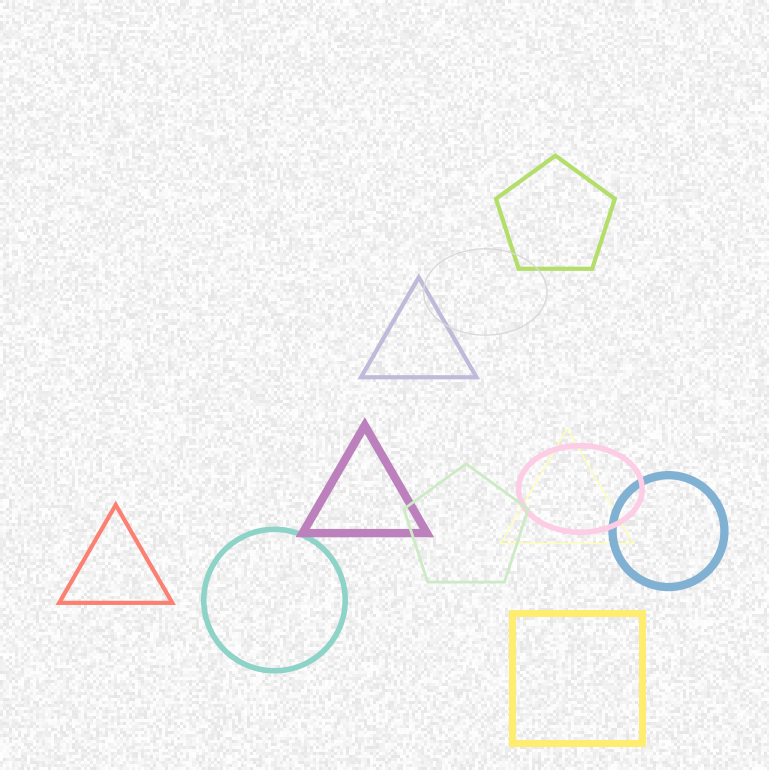[{"shape": "circle", "thickness": 2, "radius": 0.46, "center": [0.356, 0.221]}, {"shape": "triangle", "thickness": 0.5, "radius": 0.5, "center": [0.736, 0.344]}, {"shape": "triangle", "thickness": 1.5, "radius": 0.43, "center": [0.544, 0.553]}, {"shape": "triangle", "thickness": 1.5, "radius": 0.42, "center": [0.15, 0.259]}, {"shape": "circle", "thickness": 3, "radius": 0.36, "center": [0.868, 0.31]}, {"shape": "pentagon", "thickness": 1.5, "radius": 0.41, "center": [0.721, 0.717]}, {"shape": "oval", "thickness": 2, "radius": 0.4, "center": [0.754, 0.365]}, {"shape": "oval", "thickness": 0.5, "radius": 0.4, "center": [0.63, 0.621]}, {"shape": "triangle", "thickness": 3, "radius": 0.47, "center": [0.474, 0.354]}, {"shape": "pentagon", "thickness": 1, "radius": 0.42, "center": [0.605, 0.313]}, {"shape": "square", "thickness": 2.5, "radius": 0.42, "center": [0.749, 0.12]}]